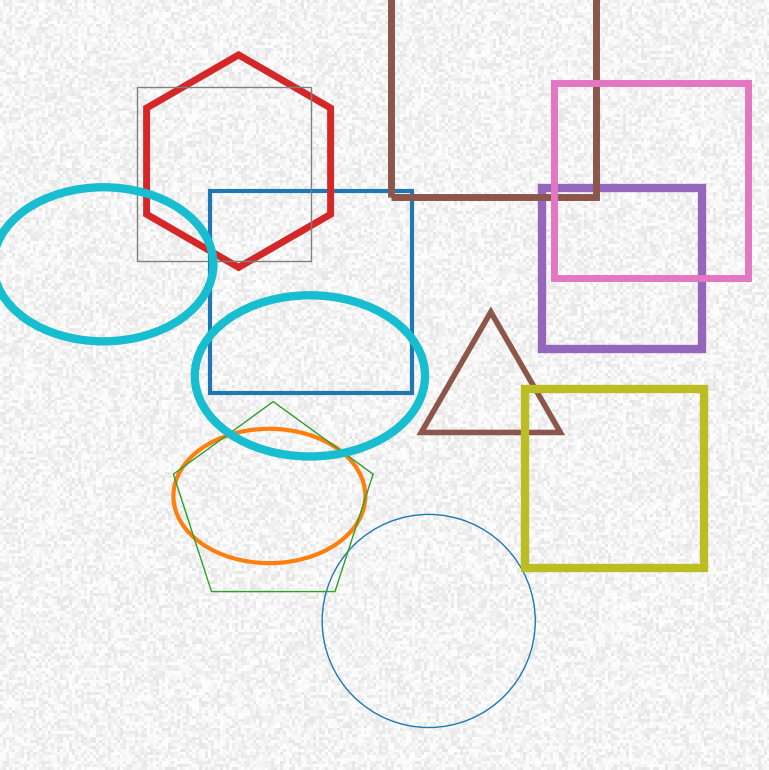[{"shape": "square", "thickness": 1.5, "radius": 0.66, "center": [0.403, 0.621]}, {"shape": "circle", "thickness": 0.5, "radius": 0.69, "center": [0.557, 0.194]}, {"shape": "oval", "thickness": 1.5, "radius": 0.62, "center": [0.35, 0.356]}, {"shape": "pentagon", "thickness": 0.5, "radius": 0.68, "center": [0.355, 0.342]}, {"shape": "hexagon", "thickness": 2.5, "radius": 0.69, "center": [0.31, 0.791]}, {"shape": "square", "thickness": 3, "radius": 0.52, "center": [0.808, 0.651]}, {"shape": "square", "thickness": 2.5, "radius": 0.67, "center": [0.641, 0.877]}, {"shape": "triangle", "thickness": 2, "radius": 0.52, "center": [0.637, 0.491]}, {"shape": "square", "thickness": 2.5, "radius": 0.63, "center": [0.846, 0.766]}, {"shape": "square", "thickness": 0.5, "radius": 0.56, "center": [0.291, 0.774]}, {"shape": "square", "thickness": 3, "radius": 0.58, "center": [0.798, 0.379]}, {"shape": "oval", "thickness": 3, "radius": 0.75, "center": [0.402, 0.512]}, {"shape": "oval", "thickness": 3, "radius": 0.71, "center": [0.134, 0.657]}]